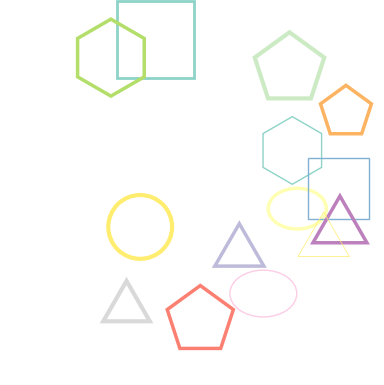[{"shape": "hexagon", "thickness": 1, "radius": 0.44, "center": [0.759, 0.609]}, {"shape": "square", "thickness": 2, "radius": 0.5, "center": [0.404, 0.897]}, {"shape": "oval", "thickness": 2.5, "radius": 0.38, "center": [0.772, 0.458]}, {"shape": "triangle", "thickness": 2.5, "radius": 0.37, "center": [0.622, 0.346]}, {"shape": "pentagon", "thickness": 2.5, "radius": 0.45, "center": [0.52, 0.168]}, {"shape": "square", "thickness": 1, "radius": 0.4, "center": [0.88, 0.511]}, {"shape": "pentagon", "thickness": 2.5, "radius": 0.35, "center": [0.899, 0.709]}, {"shape": "hexagon", "thickness": 2.5, "radius": 0.5, "center": [0.288, 0.85]}, {"shape": "oval", "thickness": 1, "radius": 0.43, "center": [0.684, 0.238]}, {"shape": "triangle", "thickness": 3, "radius": 0.35, "center": [0.329, 0.2]}, {"shape": "triangle", "thickness": 2.5, "radius": 0.4, "center": [0.883, 0.41]}, {"shape": "pentagon", "thickness": 3, "radius": 0.47, "center": [0.752, 0.821]}, {"shape": "circle", "thickness": 3, "radius": 0.41, "center": [0.364, 0.411]}, {"shape": "triangle", "thickness": 0.5, "radius": 0.39, "center": [0.841, 0.372]}]